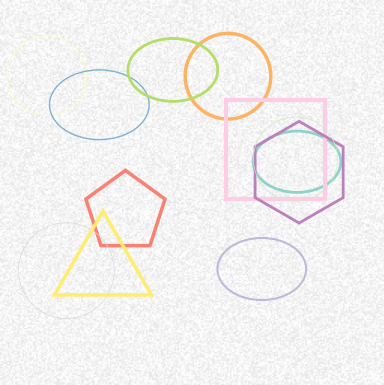[{"shape": "oval", "thickness": 2, "radius": 0.57, "center": [0.771, 0.58]}, {"shape": "circle", "thickness": 0.5, "radius": 0.52, "center": [0.122, 0.803]}, {"shape": "oval", "thickness": 1.5, "radius": 0.58, "center": [0.68, 0.301]}, {"shape": "pentagon", "thickness": 2.5, "radius": 0.54, "center": [0.326, 0.449]}, {"shape": "oval", "thickness": 1, "radius": 0.65, "center": [0.258, 0.728]}, {"shape": "circle", "thickness": 2.5, "radius": 0.56, "center": [0.592, 0.802]}, {"shape": "oval", "thickness": 2, "radius": 0.58, "center": [0.449, 0.818]}, {"shape": "square", "thickness": 3, "radius": 0.64, "center": [0.716, 0.613]}, {"shape": "circle", "thickness": 0.5, "radius": 0.62, "center": [0.172, 0.297]}, {"shape": "hexagon", "thickness": 2, "radius": 0.66, "center": [0.777, 0.553]}, {"shape": "circle", "thickness": 0.5, "radius": 0.55, "center": [0.768, 0.587]}, {"shape": "triangle", "thickness": 2.5, "radius": 0.73, "center": [0.267, 0.307]}]